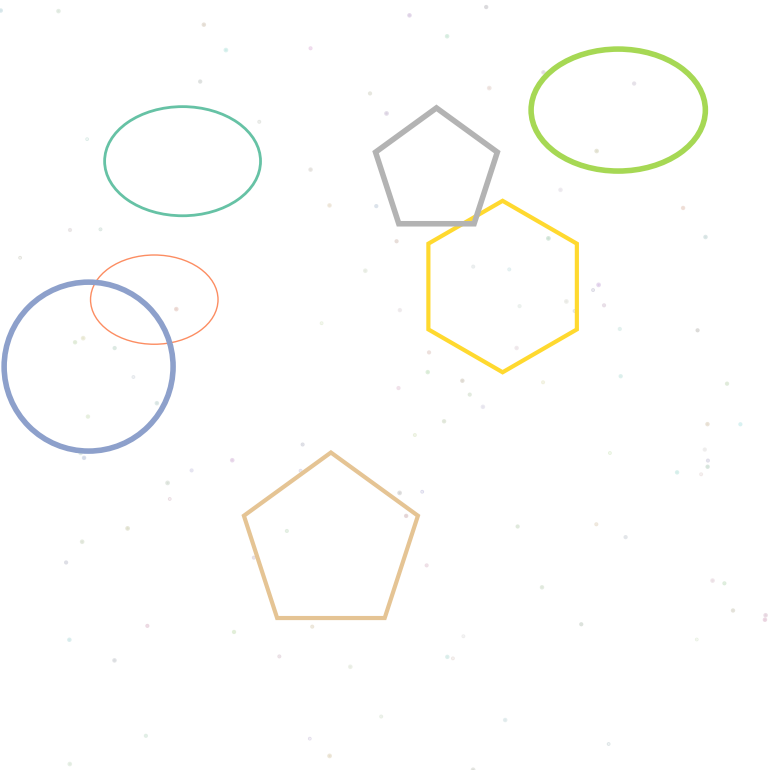[{"shape": "oval", "thickness": 1, "radius": 0.51, "center": [0.237, 0.791]}, {"shape": "oval", "thickness": 0.5, "radius": 0.41, "center": [0.2, 0.611]}, {"shape": "circle", "thickness": 2, "radius": 0.55, "center": [0.115, 0.524]}, {"shape": "oval", "thickness": 2, "radius": 0.57, "center": [0.803, 0.857]}, {"shape": "hexagon", "thickness": 1.5, "radius": 0.56, "center": [0.653, 0.628]}, {"shape": "pentagon", "thickness": 1.5, "radius": 0.59, "center": [0.43, 0.293]}, {"shape": "pentagon", "thickness": 2, "radius": 0.42, "center": [0.567, 0.777]}]